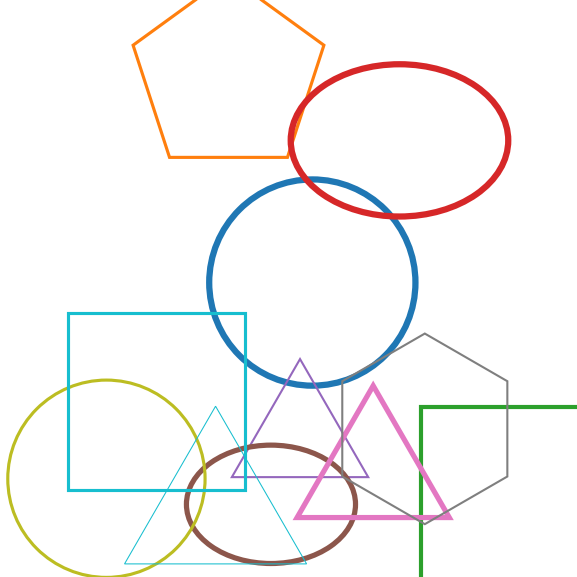[{"shape": "circle", "thickness": 3, "radius": 0.89, "center": [0.541, 0.51]}, {"shape": "pentagon", "thickness": 1.5, "radius": 0.87, "center": [0.396, 0.867]}, {"shape": "square", "thickness": 2, "radius": 0.78, "center": [0.886, 0.139]}, {"shape": "oval", "thickness": 3, "radius": 0.94, "center": [0.692, 0.756]}, {"shape": "triangle", "thickness": 1, "radius": 0.68, "center": [0.52, 0.241]}, {"shape": "oval", "thickness": 2.5, "radius": 0.73, "center": [0.469, 0.126]}, {"shape": "triangle", "thickness": 2.5, "radius": 0.76, "center": [0.646, 0.179]}, {"shape": "hexagon", "thickness": 1, "radius": 0.83, "center": [0.736, 0.257]}, {"shape": "circle", "thickness": 1.5, "radius": 0.85, "center": [0.184, 0.17]}, {"shape": "triangle", "thickness": 0.5, "radius": 0.91, "center": [0.373, 0.114]}, {"shape": "square", "thickness": 1.5, "radius": 0.77, "center": [0.272, 0.303]}]